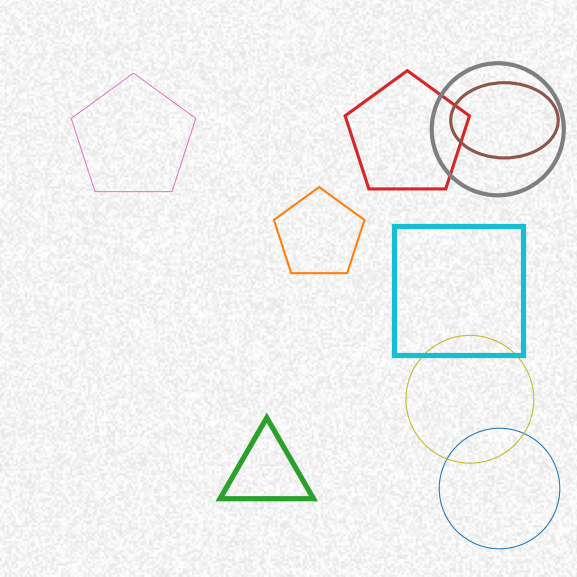[{"shape": "circle", "thickness": 0.5, "radius": 0.52, "center": [0.865, 0.153]}, {"shape": "pentagon", "thickness": 1, "radius": 0.41, "center": [0.553, 0.593]}, {"shape": "triangle", "thickness": 2.5, "radius": 0.47, "center": [0.462, 0.182]}, {"shape": "pentagon", "thickness": 1.5, "radius": 0.57, "center": [0.705, 0.764]}, {"shape": "oval", "thickness": 1.5, "radius": 0.47, "center": [0.874, 0.791]}, {"shape": "pentagon", "thickness": 0.5, "radius": 0.57, "center": [0.231, 0.759]}, {"shape": "circle", "thickness": 2, "radius": 0.57, "center": [0.862, 0.775]}, {"shape": "circle", "thickness": 0.5, "radius": 0.55, "center": [0.814, 0.308]}, {"shape": "square", "thickness": 2.5, "radius": 0.56, "center": [0.794, 0.497]}]